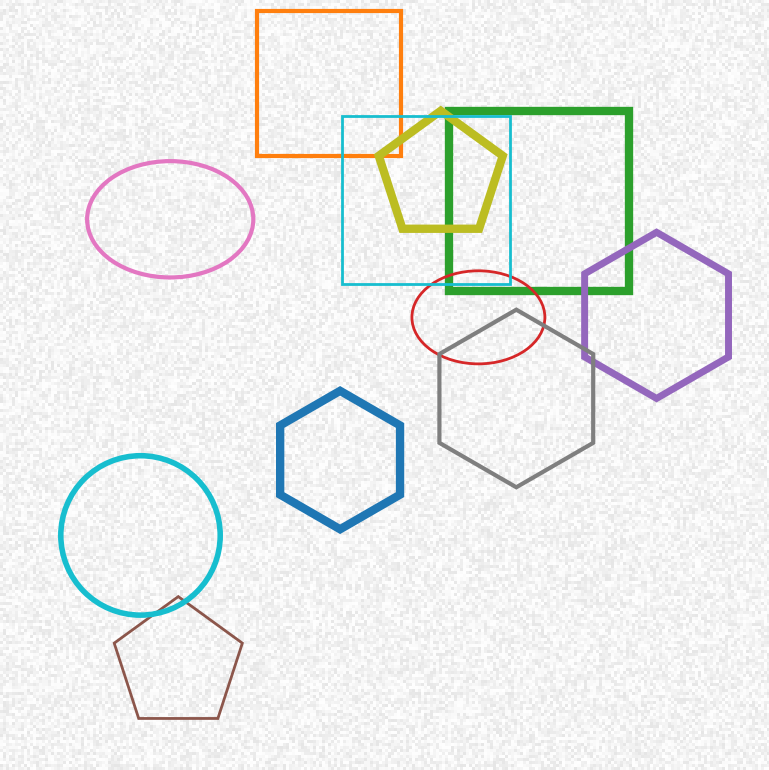[{"shape": "hexagon", "thickness": 3, "radius": 0.45, "center": [0.442, 0.403]}, {"shape": "square", "thickness": 1.5, "radius": 0.47, "center": [0.427, 0.891]}, {"shape": "square", "thickness": 3, "radius": 0.59, "center": [0.7, 0.739]}, {"shape": "oval", "thickness": 1, "radius": 0.43, "center": [0.621, 0.588]}, {"shape": "hexagon", "thickness": 2.5, "radius": 0.54, "center": [0.853, 0.59]}, {"shape": "pentagon", "thickness": 1, "radius": 0.44, "center": [0.232, 0.138]}, {"shape": "oval", "thickness": 1.5, "radius": 0.54, "center": [0.221, 0.715]}, {"shape": "hexagon", "thickness": 1.5, "radius": 0.58, "center": [0.671, 0.483]}, {"shape": "pentagon", "thickness": 3, "radius": 0.42, "center": [0.572, 0.771]}, {"shape": "square", "thickness": 1, "radius": 0.55, "center": [0.554, 0.74]}, {"shape": "circle", "thickness": 2, "radius": 0.52, "center": [0.182, 0.305]}]